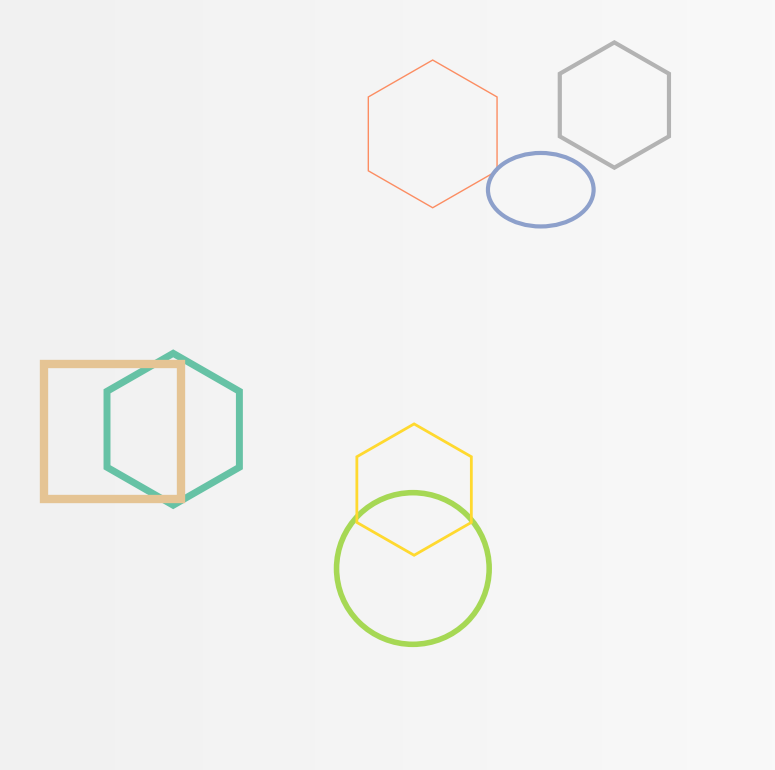[{"shape": "hexagon", "thickness": 2.5, "radius": 0.49, "center": [0.223, 0.442]}, {"shape": "hexagon", "thickness": 0.5, "radius": 0.48, "center": [0.558, 0.826]}, {"shape": "oval", "thickness": 1.5, "radius": 0.34, "center": [0.698, 0.754]}, {"shape": "circle", "thickness": 2, "radius": 0.49, "center": [0.533, 0.262]}, {"shape": "hexagon", "thickness": 1, "radius": 0.43, "center": [0.534, 0.364]}, {"shape": "square", "thickness": 3, "radius": 0.44, "center": [0.145, 0.44]}, {"shape": "hexagon", "thickness": 1.5, "radius": 0.41, "center": [0.793, 0.864]}]